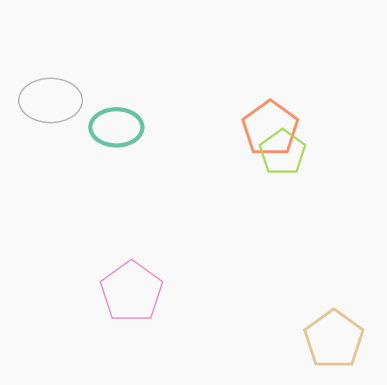[{"shape": "oval", "thickness": 3, "radius": 0.34, "center": [0.3, 0.669]}, {"shape": "pentagon", "thickness": 2, "radius": 0.37, "center": [0.697, 0.666]}, {"shape": "pentagon", "thickness": 1, "radius": 0.42, "center": [0.339, 0.242]}, {"shape": "pentagon", "thickness": 1.5, "radius": 0.31, "center": [0.729, 0.604]}, {"shape": "pentagon", "thickness": 2, "radius": 0.4, "center": [0.862, 0.119]}, {"shape": "oval", "thickness": 1, "radius": 0.41, "center": [0.13, 0.739]}]